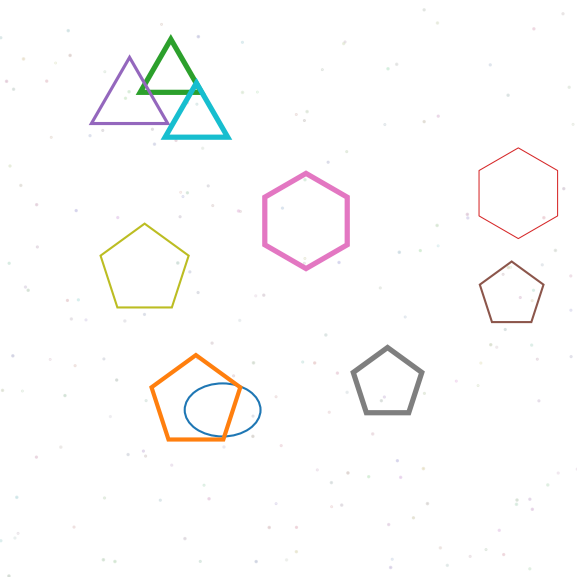[{"shape": "oval", "thickness": 1, "radius": 0.33, "center": [0.385, 0.289]}, {"shape": "pentagon", "thickness": 2, "radius": 0.4, "center": [0.339, 0.303]}, {"shape": "triangle", "thickness": 2.5, "radius": 0.31, "center": [0.296, 0.87]}, {"shape": "hexagon", "thickness": 0.5, "radius": 0.39, "center": [0.898, 0.665]}, {"shape": "triangle", "thickness": 1.5, "radius": 0.38, "center": [0.224, 0.823]}, {"shape": "pentagon", "thickness": 1, "radius": 0.29, "center": [0.886, 0.488]}, {"shape": "hexagon", "thickness": 2.5, "radius": 0.41, "center": [0.53, 0.616]}, {"shape": "pentagon", "thickness": 2.5, "radius": 0.31, "center": [0.671, 0.335]}, {"shape": "pentagon", "thickness": 1, "radius": 0.4, "center": [0.25, 0.532]}, {"shape": "triangle", "thickness": 2.5, "radius": 0.31, "center": [0.34, 0.793]}]